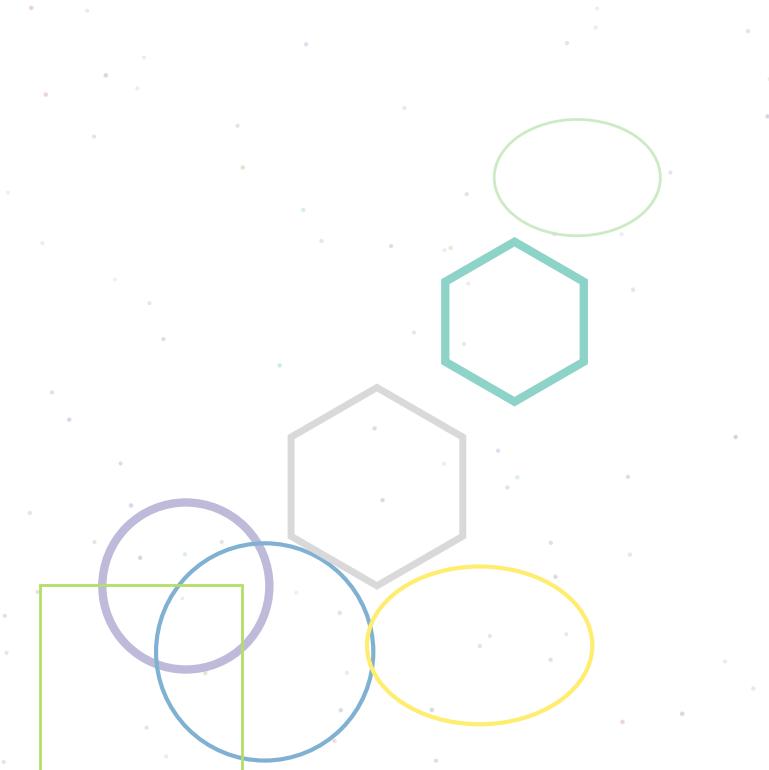[{"shape": "hexagon", "thickness": 3, "radius": 0.52, "center": [0.668, 0.582]}, {"shape": "circle", "thickness": 3, "radius": 0.54, "center": [0.241, 0.239]}, {"shape": "circle", "thickness": 1.5, "radius": 0.71, "center": [0.344, 0.153]}, {"shape": "square", "thickness": 1, "radius": 0.65, "center": [0.183, 0.109]}, {"shape": "hexagon", "thickness": 2.5, "radius": 0.64, "center": [0.49, 0.368]}, {"shape": "oval", "thickness": 1, "radius": 0.54, "center": [0.75, 0.769]}, {"shape": "oval", "thickness": 1.5, "radius": 0.73, "center": [0.623, 0.162]}]